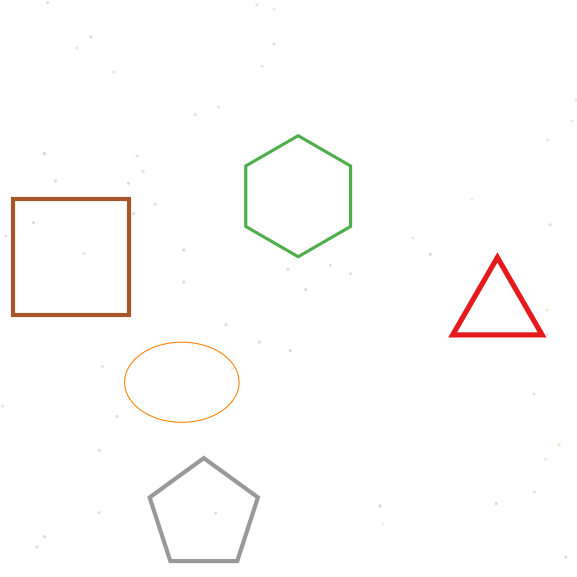[{"shape": "triangle", "thickness": 2.5, "radius": 0.45, "center": [0.861, 0.464]}, {"shape": "hexagon", "thickness": 1.5, "radius": 0.52, "center": [0.516, 0.659]}, {"shape": "oval", "thickness": 0.5, "radius": 0.5, "center": [0.315, 0.337]}, {"shape": "square", "thickness": 2, "radius": 0.5, "center": [0.123, 0.554]}, {"shape": "pentagon", "thickness": 2, "radius": 0.49, "center": [0.353, 0.107]}]